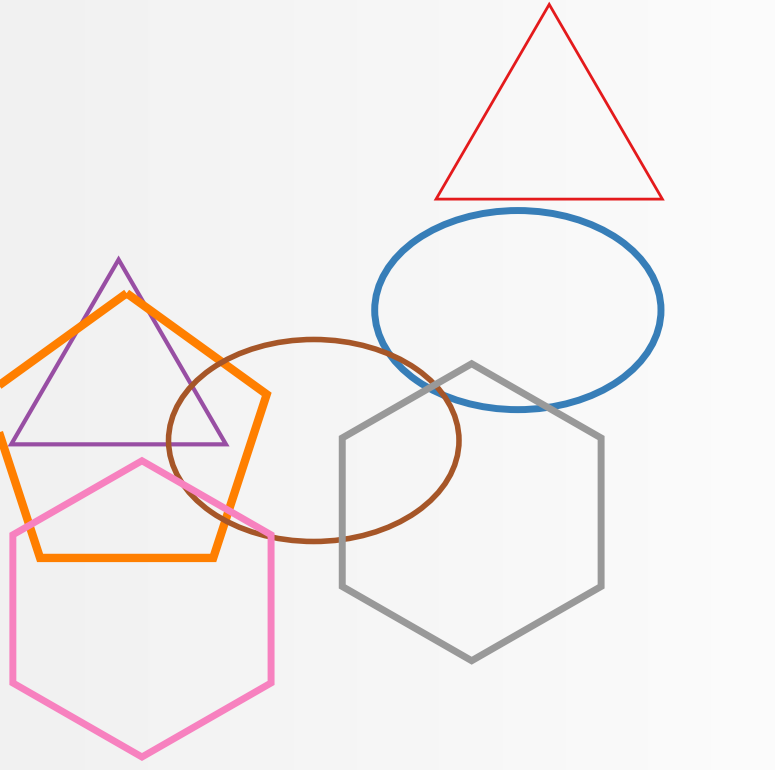[{"shape": "triangle", "thickness": 1, "radius": 0.84, "center": [0.709, 0.826]}, {"shape": "oval", "thickness": 2.5, "radius": 0.92, "center": [0.668, 0.597]}, {"shape": "triangle", "thickness": 1.5, "radius": 0.8, "center": [0.153, 0.503]}, {"shape": "pentagon", "thickness": 3, "radius": 0.95, "center": [0.163, 0.429]}, {"shape": "oval", "thickness": 2, "radius": 0.94, "center": [0.405, 0.428]}, {"shape": "hexagon", "thickness": 2.5, "radius": 0.96, "center": [0.183, 0.209]}, {"shape": "hexagon", "thickness": 2.5, "radius": 0.96, "center": [0.609, 0.335]}]